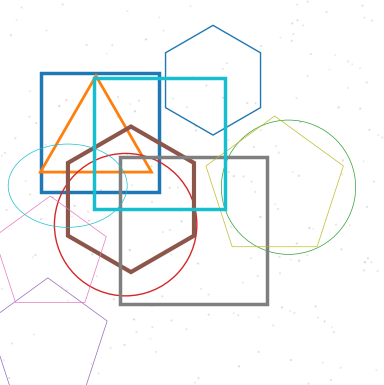[{"shape": "square", "thickness": 2.5, "radius": 0.77, "center": [0.26, 0.656]}, {"shape": "hexagon", "thickness": 1, "radius": 0.71, "center": [0.553, 0.792]}, {"shape": "triangle", "thickness": 2, "radius": 0.83, "center": [0.249, 0.636]}, {"shape": "circle", "thickness": 0.5, "radius": 0.87, "center": [0.749, 0.514]}, {"shape": "circle", "thickness": 1, "radius": 0.92, "center": [0.326, 0.417]}, {"shape": "pentagon", "thickness": 0.5, "radius": 0.81, "center": [0.124, 0.116]}, {"shape": "hexagon", "thickness": 3, "radius": 0.95, "center": [0.34, 0.482]}, {"shape": "pentagon", "thickness": 0.5, "radius": 0.77, "center": [0.13, 0.338]}, {"shape": "square", "thickness": 2.5, "radius": 0.96, "center": [0.503, 0.402]}, {"shape": "pentagon", "thickness": 0.5, "radius": 0.94, "center": [0.713, 0.511]}, {"shape": "oval", "thickness": 0.5, "radius": 0.77, "center": [0.176, 0.518]}, {"shape": "square", "thickness": 2.5, "radius": 0.85, "center": [0.415, 0.627]}]